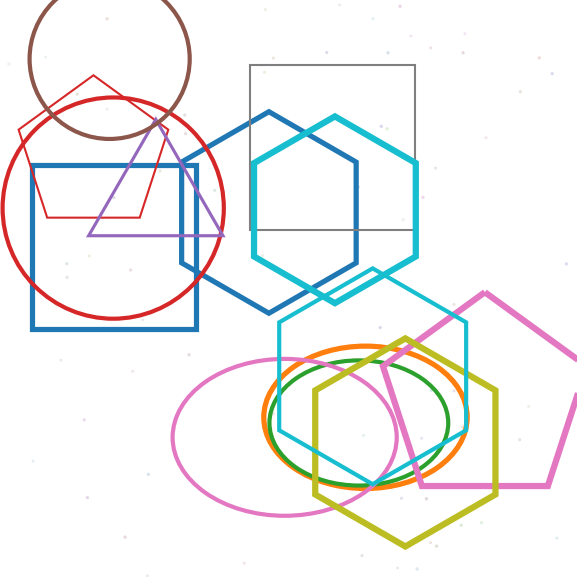[{"shape": "hexagon", "thickness": 2.5, "radius": 0.87, "center": [0.466, 0.631]}, {"shape": "square", "thickness": 2.5, "radius": 0.71, "center": [0.197, 0.572]}, {"shape": "oval", "thickness": 2.5, "radius": 0.88, "center": [0.633, 0.277]}, {"shape": "oval", "thickness": 2, "radius": 0.77, "center": [0.621, 0.267]}, {"shape": "circle", "thickness": 2, "radius": 0.96, "center": [0.196, 0.639]}, {"shape": "pentagon", "thickness": 1, "radius": 0.68, "center": [0.162, 0.732]}, {"shape": "triangle", "thickness": 1.5, "radius": 0.67, "center": [0.27, 0.658]}, {"shape": "circle", "thickness": 2, "radius": 0.69, "center": [0.19, 0.897]}, {"shape": "oval", "thickness": 2, "radius": 0.97, "center": [0.493, 0.242]}, {"shape": "pentagon", "thickness": 3, "radius": 0.93, "center": [0.84, 0.308]}, {"shape": "square", "thickness": 1, "radius": 0.72, "center": [0.576, 0.744]}, {"shape": "hexagon", "thickness": 3, "radius": 0.9, "center": [0.702, 0.233]}, {"shape": "hexagon", "thickness": 2, "radius": 0.93, "center": [0.645, 0.348]}, {"shape": "hexagon", "thickness": 3, "radius": 0.81, "center": [0.58, 0.636]}]